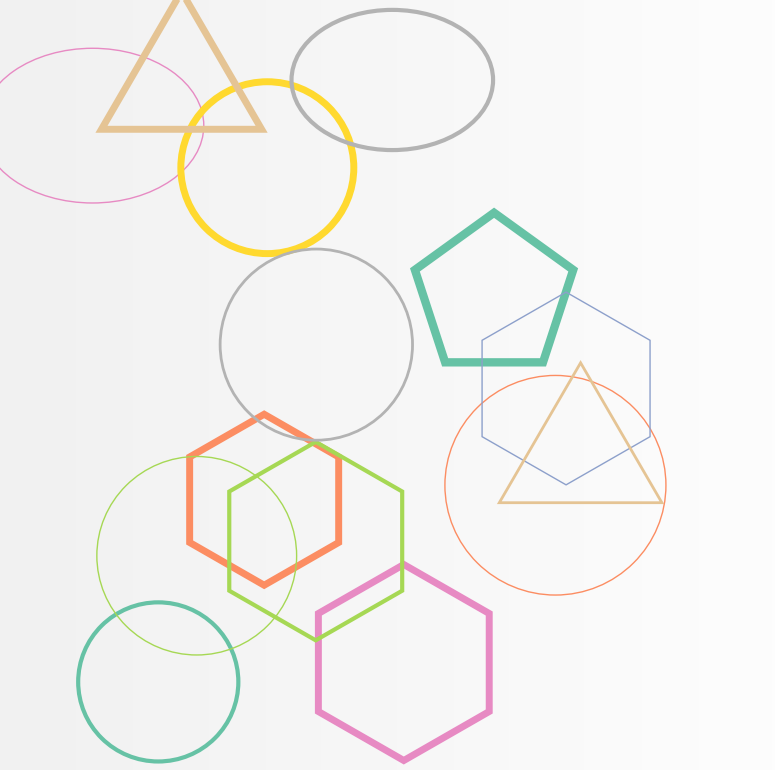[{"shape": "circle", "thickness": 1.5, "radius": 0.52, "center": [0.204, 0.114]}, {"shape": "pentagon", "thickness": 3, "radius": 0.54, "center": [0.637, 0.616]}, {"shape": "circle", "thickness": 0.5, "radius": 0.71, "center": [0.717, 0.37]}, {"shape": "hexagon", "thickness": 2.5, "radius": 0.56, "center": [0.341, 0.351]}, {"shape": "hexagon", "thickness": 0.5, "radius": 0.63, "center": [0.73, 0.495]}, {"shape": "oval", "thickness": 0.5, "radius": 0.72, "center": [0.119, 0.837]}, {"shape": "hexagon", "thickness": 2.5, "radius": 0.64, "center": [0.521, 0.14]}, {"shape": "hexagon", "thickness": 1.5, "radius": 0.64, "center": [0.407, 0.297]}, {"shape": "circle", "thickness": 0.5, "radius": 0.64, "center": [0.254, 0.278]}, {"shape": "circle", "thickness": 2.5, "radius": 0.56, "center": [0.345, 0.782]}, {"shape": "triangle", "thickness": 2.5, "radius": 0.6, "center": [0.234, 0.892]}, {"shape": "triangle", "thickness": 1, "radius": 0.61, "center": [0.749, 0.408]}, {"shape": "circle", "thickness": 1, "radius": 0.62, "center": [0.408, 0.552]}, {"shape": "oval", "thickness": 1.5, "radius": 0.65, "center": [0.506, 0.896]}]